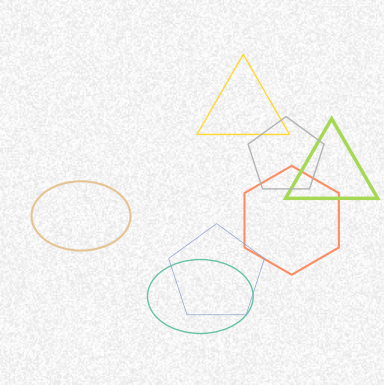[{"shape": "oval", "thickness": 1, "radius": 0.69, "center": [0.52, 0.23]}, {"shape": "hexagon", "thickness": 1.5, "radius": 0.71, "center": [0.758, 0.428]}, {"shape": "pentagon", "thickness": 0.5, "radius": 0.65, "center": [0.563, 0.288]}, {"shape": "triangle", "thickness": 2.5, "radius": 0.69, "center": [0.861, 0.554]}, {"shape": "triangle", "thickness": 1, "radius": 0.69, "center": [0.632, 0.72]}, {"shape": "oval", "thickness": 1.5, "radius": 0.64, "center": [0.21, 0.439]}, {"shape": "pentagon", "thickness": 1, "radius": 0.52, "center": [0.743, 0.593]}]